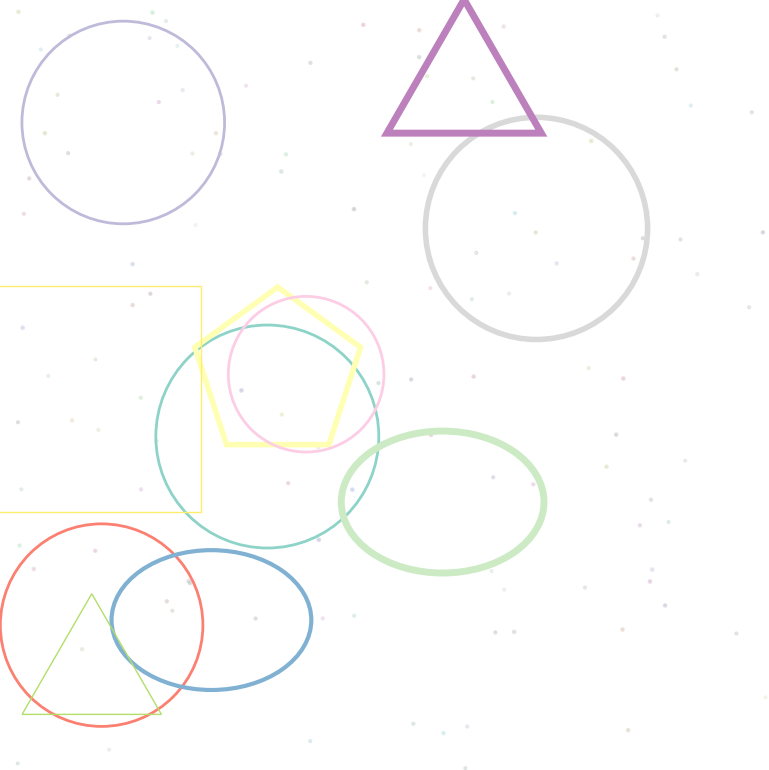[{"shape": "circle", "thickness": 1, "radius": 0.72, "center": [0.347, 0.433]}, {"shape": "pentagon", "thickness": 2, "radius": 0.57, "center": [0.361, 0.514]}, {"shape": "circle", "thickness": 1, "radius": 0.66, "center": [0.16, 0.841]}, {"shape": "circle", "thickness": 1, "radius": 0.66, "center": [0.132, 0.188]}, {"shape": "oval", "thickness": 1.5, "radius": 0.65, "center": [0.275, 0.195]}, {"shape": "triangle", "thickness": 0.5, "radius": 0.52, "center": [0.119, 0.124]}, {"shape": "circle", "thickness": 1, "radius": 0.51, "center": [0.398, 0.514]}, {"shape": "circle", "thickness": 2, "radius": 0.72, "center": [0.697, 0.703]}, {"shape": "triangle", "thickness": 2.5, "radius": 0.58, "center": [0.603, 0.885]}, {"shape": "oval", "thickness": 2.5, "radius": 0.66, "center": [0.575, 0.348]}, {"shape": "square", "thickness": 0.5, "radius": 0.73, "center": [0.115, 0.482]}]